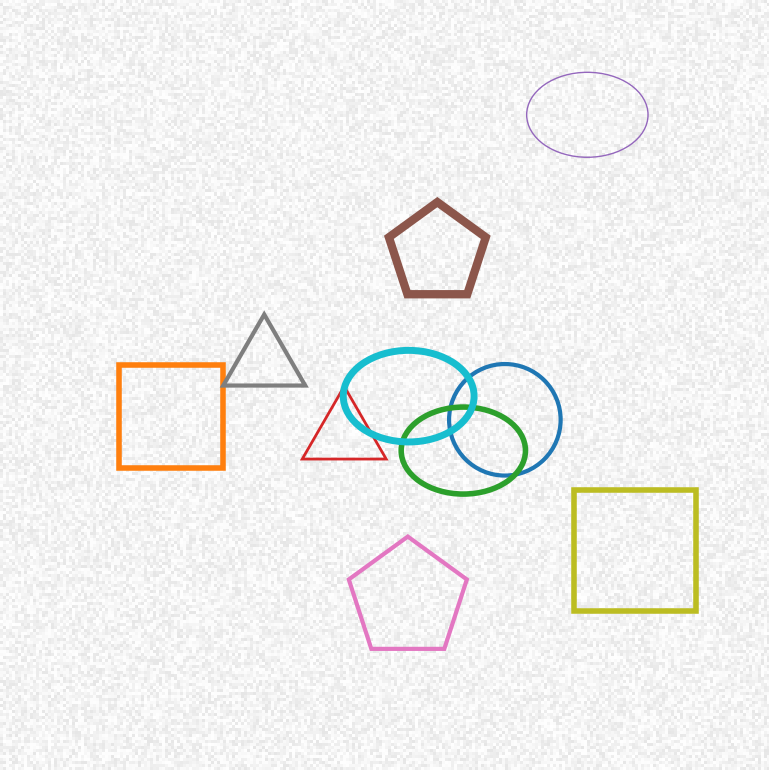[{"shape": "circle", "thickness": 1.5, "radius": 0.36, "center": [0.656, 0.455]}, {"shape": "square", "thickness": 2, "radius": 0.34, "center": [0.222, 0.459]}, {"shape": "oval", "thickness": 2, "radius": 0.4, "center": [0.602, 0.415]}, {"shape": "triangle", "thickness": 1, "radius": 0.31, "center": [0.447, 0.435]}, {"shape": "oval", "thickness": 0.5, "radius": 0.39, "center": [0.763, 0.851]}, {"shape": "pentagon", "thickness": 3, "radius": 0.33, "center": [0.568, 0.671]}, {"shape": "pentagon", "thickness": 1.5, "radius": 0.4, "center": [0.53, 0.223]}, {"shape": "triangle", "thickness": 1.5, "radius": 0.31, "center": [0.343, 0.53]}, {"shape": "square", "thickness": 2, "radius": 0.4, "center": [0.824, 0.285]}, {"shape": "oval", "thickness": 2.5, "radius": 0.42, "center": [0.531, 0.486]}]